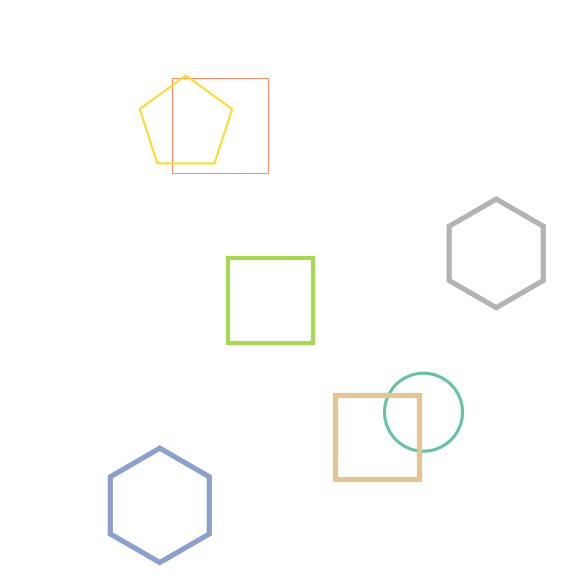[{"shape": "circle", "thickness": 1.5, "radius": 0.34, "center": [0.733, 0.285]}, {"shape": "square", "thickness": 0.5, "radius": 0.41, "center": [0.381, 0.781]}, {"shape": "hexagon", "thickness": 2.5, "radius": 0.49, "center": [0.277, 0.124]}, {"shape": "square", "thickness": 2, "radius": 0.37, "center": [0.468, 0.478]}, {"shape": "pentagon", "thickness": 1, "radius": 0.42, "center": [0.322, 0.784]}, {"shape": "square", "thickness": 2.5, "radius": 0.36, "center": [0.652, 0.243]}, {"shape": "hexagon", "thickness": 2.5, "radius": 0.47, "center": [0.859, 0.56]}]